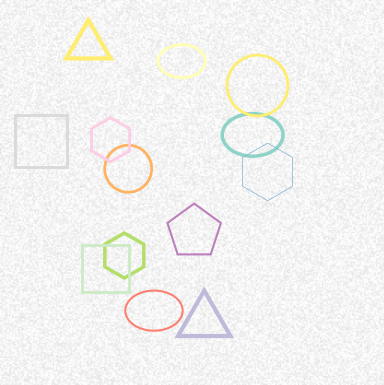[{"shape": "oval", "thickness": 2.5, "radius": 0.39, "center": [0.656, 0.65]}, {"shape": "oval", "thickness": 2, "radius": 0.31, "center": [0.472, 0.841]}, {"shape": "triangle", "thickness": 3, "radius": 0.39, "center": [0.53, 0.167]}, {"shape": "oval", "thickness": 1.5, "radius": 0.37, "center": [0.4, 0.193]}, {"shape": "hexagon", "thickness": 0.5, "radius": 0.37, "center": [0.695, 0.554]}, {"shape": "circle", "thickness": 2, "radius": 0.31, "center": [0.333, 0.562]}, {"shape": "hexagon", "thickness": 2.5, "radius": 0.29, "center": [0.323, 0.336]}, {"shape": "hexagon", "thickness": 2, "radius": 0.29, "center": [0.287, 0.637]}, {"shape": "square", "thickness": 2, "radius": 0.34, "center": [0.106, 0.633]}, {"shape": "pentagon", "thickness": 1.5, "radius": 0.37, "center": [0.504, 0.398]}, {"shape": "square", "thickness": 2, "radius": 0.31, "center": [0.275, 0.303]}, {"shape": "circle", "thickness": 2, "radius": 0.4, "center": [0.669, 0.778]}, {"shape": "triangle", "thickness": 3, "radius": 0.33, "center": [0.23, 0.881]}]